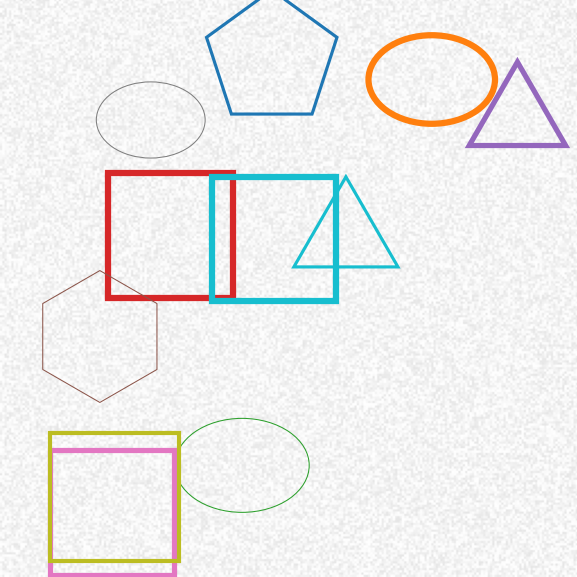[{"shape": "pentagon", "thickness": 1.5, "radius": 0.59, "center": [0.471, 0.898]}, {"shape": "oval", "thickness": 3, "radius": 0.55, "center": [0.748, 0.861]}, {"shape": "oval", "thickness": 0.5, "radius": 0.58, "center": [0.419, 0.193]}, {"shape": "square", "thickness": 3, "radius": 0.54, "center": [0.295, 0.591]}, {"shape": "triangle", "thickness": 2.5, "radius": 0.48, "center": [0.896, 0.795]}, {"shape": "hexagon", "thickness": 0.5, "radius": 0.57, "center": [0.173, 0.416]}, {"shape": "square", "thickness": 2.5, "radius": 0.54, "center": [0.194, 0.112]}, {"shape": "oval", "thickness": 0.5, "radius": 0.47, "center": [0.261, 0.791]}, {"shape": "square", "thickness": 2, "radius": 0.56, "center": [0.199, 0.139]}, {"shape": "square", "thickness": 3, "radius": 0.54, "center": [0.474, 0.585]}, {"shape": "triangle", "thickness": 1.5, "radius": 0.52, "center": [0.599, 0.589]}]